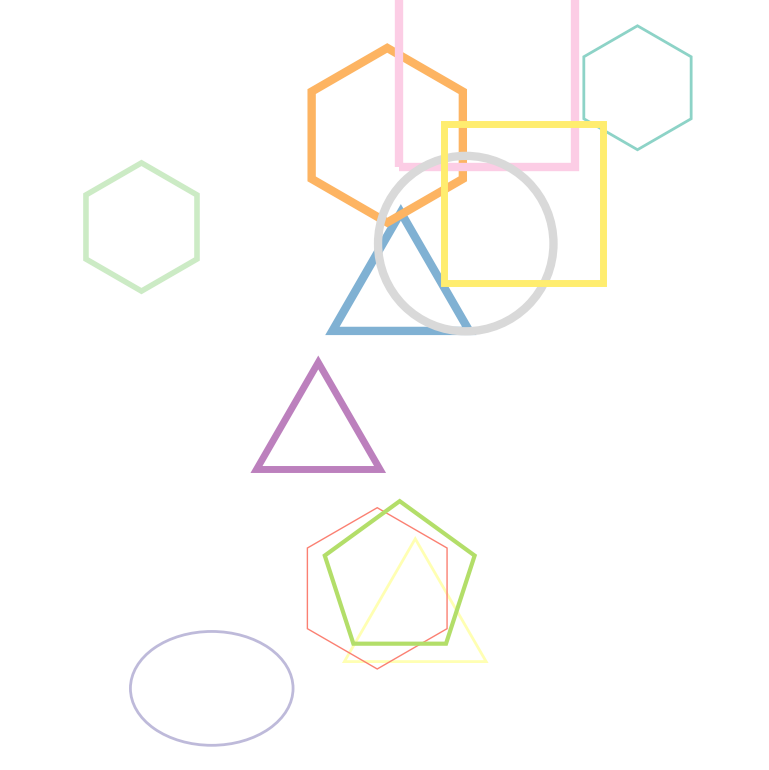[{"shape": "hexagon", "thickness": 1, "radius": 0.4, "center": [0.828, 0.886]}, {"shape": "triangle", "thickness": 1, "radius": 0.53, "center": [0.539, 0.194]}, {"shape": "oval", "thickness": 1, "radius": 0.53, "center": [0.275, 0.106]}, {"shape": "hexagon", "thickness": 0.5, "radius": 0.52, "center": [0.49, 0.236]}, {"shape": "triangle", "thickness": 3, "radius": 0.51, "center": [0.521, 0.622]}, {"shape": "hexagon", "thickness": 3, "radius": 0.57, "center": [0.503, 0.824]}, {"shape": "pentagon", "thickness": 1.5, "radius": 0.51, "center": [0.519, 0.247]}, {"shape": "square", "thickness": 3, "radius": 0.57, "center": [0.633, 0.897]}, {"shape": "circle", "thickness": 3, "radius": 0.57, "center": [0.605, 0.684]}, {"shape": "triangle", "thickness": 2.5, "radius": 0.46, "center": [0.413, 0.437]}, {"shape": "hexagon", "thickness": 2, "radius": 0.42, "center": [0.184, 0.705]}, {"shape": "square", "thickness": 2.5, "radius": 0.52, "center": [0.68, 0.735]}]